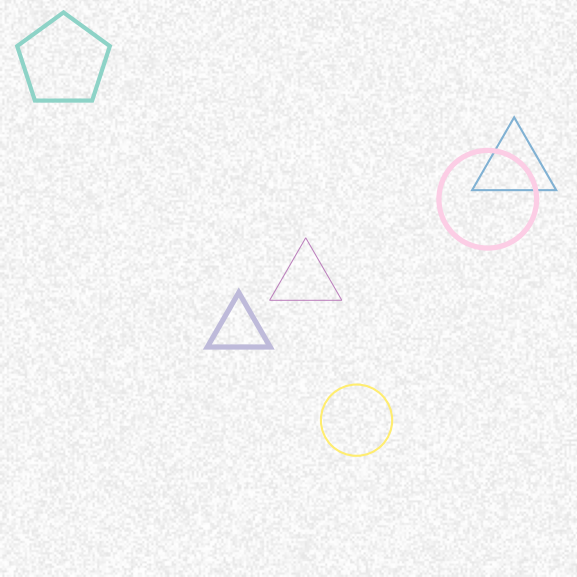[{"shape": "pentagon", "thickness": 2, "radius": 0.42, "center": [0.11, 0.893]}, {"shape": "triangle", "thickness": 2.5, "radius": 0.31, "center": [0.413, 0.43]}, {"shape": "triangle", "thickness": 1, "radius": 0.42, "center": [0.89, 0.712]}, {"shape": "circle", "thickness": 2.5, "radius": 0.42, "center": [0.845, 0.654]}, {"shape": "triangle", "thickness": 0.5, "radius": 0.36, "center": [0.529, 0.515]}, {"shape": "circle", "thickness": 1, "radius": 0.31, "center": [0.617, 0.272]}]